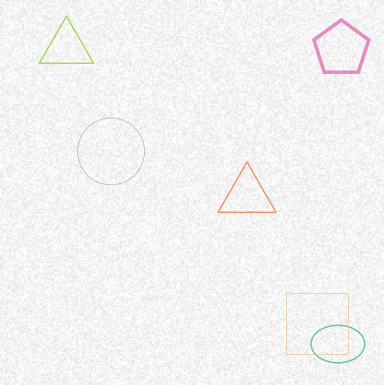[{"shape": "oval", "thickness": 1, "radius": 0.35, "center": [0.878, 0.106]}, {"shape": "triangle", "thickness": 1, "radius": 0.43, "center": [0.642, 0.492]}, {"shape": "pentagon", "thickness": 2.5, "radius": 0.37, "center": [0.887, 0.873]}, {"shape": "triangle", "thickness": 1, "radius": 0.41, "center": [0.173, 0.876]}, {"shape": "square", "thickness": 0.5, "radius": 0.4, "center": [0.824, 0.16]}, {"shape": "circle", "thickness": 0.5, "radius": 0.43, "center": [0.288, 0.607]}]